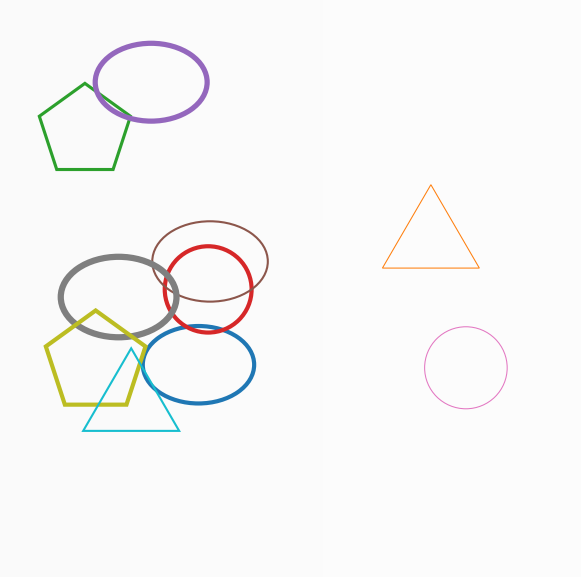[{"shape": "oval", "thickness": 2, "radius": 0.48, "center": [0.341, 0.368]}, {"shape": "triangle", "thickness": 0.5, "radius": 0.48, "center": [0.741, 0.583]}, {"shape": "pentagon", "thickness": 1.5, "radius": 0.41, "center": [0.146, 0.772]}, {"shape": "circle", "thickness": 2, "radius": 0.37, "center": [0.358, 0.498]}, {"shape": "oval", "thickness": 2.5, "radius": 0.48, "center": [0.26, 0.857]}, {"shape": "oval", "thickness": 1, "radius": 0.5, "center": [0.361, 0.546]}, {"shape": "circle", "thickness": 0.5, "radius": 0.36, "center": [0.802, 0.362]}, {"shape": "oval", "thickness": 3, "radius": 0.5, "center": [0.204, 0.485]}, {"shape": "pentagon", "thickness": 2, "radius": 0.45, "center": [0.165, 0.371]}, {"shape": "triangle", "thickness": 1, "radius": 0.48, "center": [0.226, 0.301]}]